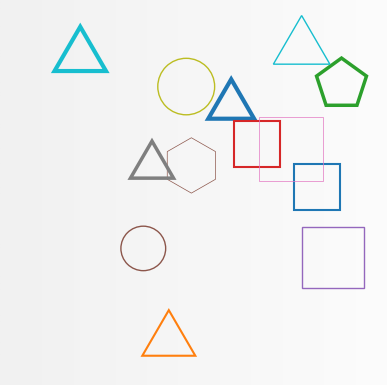[{"shape": "square", "thickness": 1.5, "radius": 0.3, "center": [0.818, 0.514]}, {"shape": "triangle", "thickness": 3, "radius": 0.34, "center": [0.597, 0.726]}, {"shape": "triangle", "thickness": 1.5, "radius": 0.39, "center": [0.436, 0.115]}, {"shape": "pentagon", "thickness": 2.5, "radius": 0.34, "center": [0.881, 0.781]}, {"shape": "square", "thickness": 1.5, "radius": 0.3, "center": [0.663, 0.626]}, {"shape": "square", "thickness": 1, "radius": 0.4, "center": [0.86, 0.331]}, {"shape": "circle", "thickness": 1, "radius": 0.29, "center": [0.37, 0.355]}, {"shape": "hexagon", "thickness": 0.5, "radius": 0.36, "center": [0.494, 0.57]}, {"shape": "square", "thickness": 0.5, "radius": 0.41, "center": [0.752, 0.612]}, {"shape": "triangle", "thickness": 2.5, "radius": 0.32, "center": [0.392, 0.569]}, {"shape": "circle", "thickness": 1, "radius": 0.37, "center": [0.481, 0.775]}, {"shape": "triangle", "thickness": 1, "radius": 0.42, "center": [0.778, 0.875]}, {"shape": "triangle", "thickness": 3, "radius": 0.38, "center": [0.207, 0.854]}]